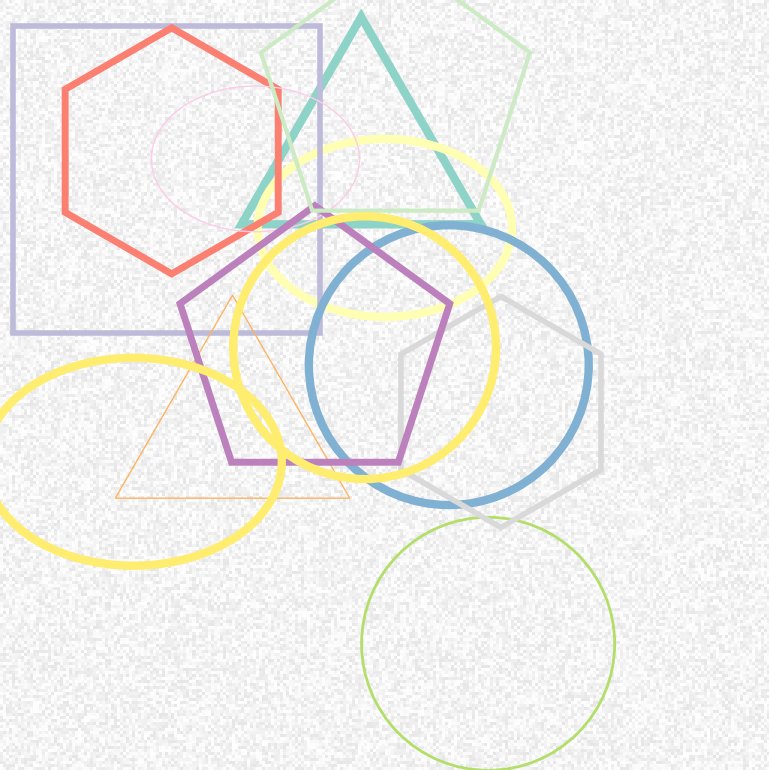[{"shape": "triangle", "thickness": 3, "radius": 0.9, "center": [0.469, 0.798]}, {"shape": "oval", "thickness": 3, "radius": 0.83, "center": [0.5, 0.704]}, {"shape": "square", "thickness": 2, "radius": 1.0, "center": [0.216, 0.766]}, {"shape": "hexagon", "thickness": 2.5, "radius": 0.8, "center": [0.223, 0.804]}, {"shape": "circle", "thickness": 3, "radius": 0.91, "center": [0.583, 0.526]}, {"shape": "triangle", "thickness": 0.5, "radius": 0.88, "center": [0.302, 0.441]}, {"shape": "circle", "thickness": 1, "radius": 0.82, "center": [0.634, 0.164]}, {"shape": "oval", "thickness": 0.5, "radius": 0.68, "center": [0.332, 0.794]}, {"shape": "hexagon", "thickness": 2, "radius": 0.75, "center": [0.651, 0.465]}, {"shape": "pentagon", "thickness": 2.5, "radius": 0.92, "center": [0.409, 0.549]}, {"shape": "pentagon", "thickness": 1.5, "radius": 0.92, "center": [0.514, 0.875]}, {"shape": "circle", "thickness": 3, "radius": 0.85, "center": [0.473, 0.548]}, {"shape": "oval", "thickness": 3, "radius": 0.96, "center": [0.173, 0.4]}]